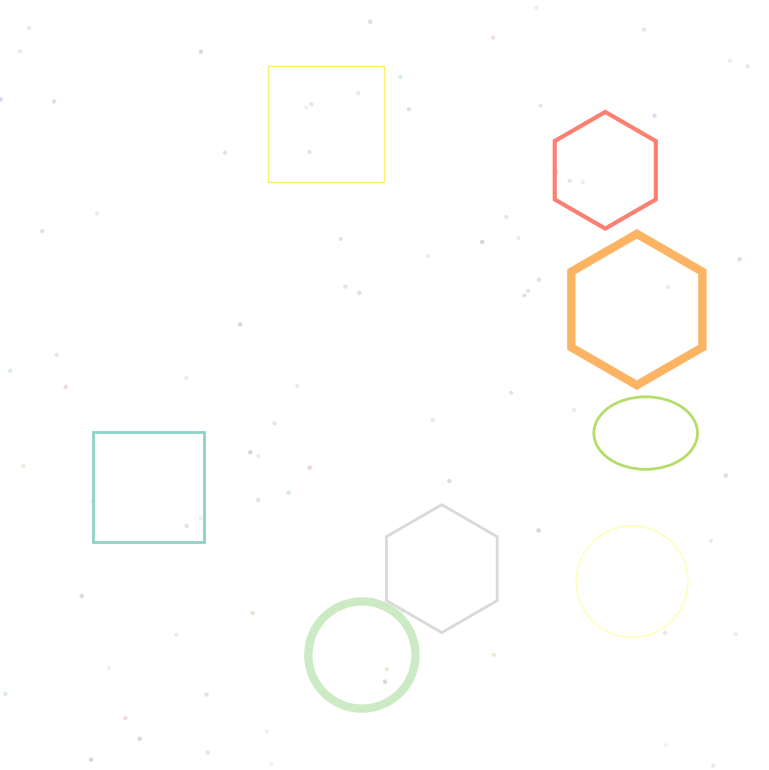[{"shape": "square", "thickness": 1, "radius": 0.36, "center": [0.193, 0.368]}, {"shape": "circle", "thickness": 0.5, "radius": 0.36, "center": [0.821, 0.245]}, {"shape": "hexagon", "thickness": 1.5, "radius": 0.38, "center": [0.786, 0.779]}, {"shape": "hexagon", "thickness": 3, "radius": 0.49, "center": [0.827, 0.598]}, {"shape": "oval", "thickness": 1, "radius": 0.34, "center": [0.839, 0.438]}, {"shape": "hexagon", "thickness": 1, "radius": 0.42, "center": [0.574, 0.262]}, {"shape": "circle", "thickness": 3, "radius": 0.35, "center": [0.47, 0.149]}, {"shape": "square", "thickness": 0.5, "radius": 0.38, "center": [0.424, 0.839]}]